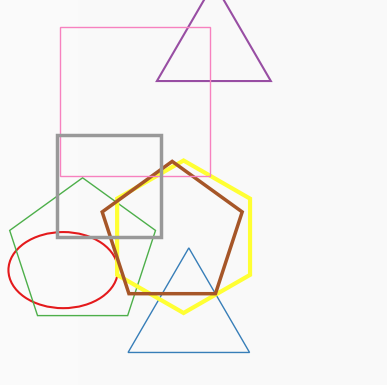[{"shape": "oval", "thickness": 1.5, "radius": 0.71, "center": [0.163, 0.298]}, {"shape": "triangle", "thickness": 1, "radius": 0.91, "center": [0.487, 0.175]}, {"shape": "pentagon", "thickness": 1, "radius": 0.99, "center": [0.213, 0.34]}, {"shape": "triangle", "thickness": 1.5, "radius": 0.85, "center": [0.552, 0.874]}, {"shape": "hexagon", "thickness": 3, "radius": 0.99, "center": [0.474, 0.385]}, {"shape": "pentagon", "thickness": 2.5, "radius": 0.95, "center": [0.444, 0.391]}, {"shape": "square", "thickness": 1, "radius": 0.97, "center": [0.348, 0.736]}, {"shape": "square", "thickness": 2.5, "radius": 0.67, "center": [0.281, 0.517]}]